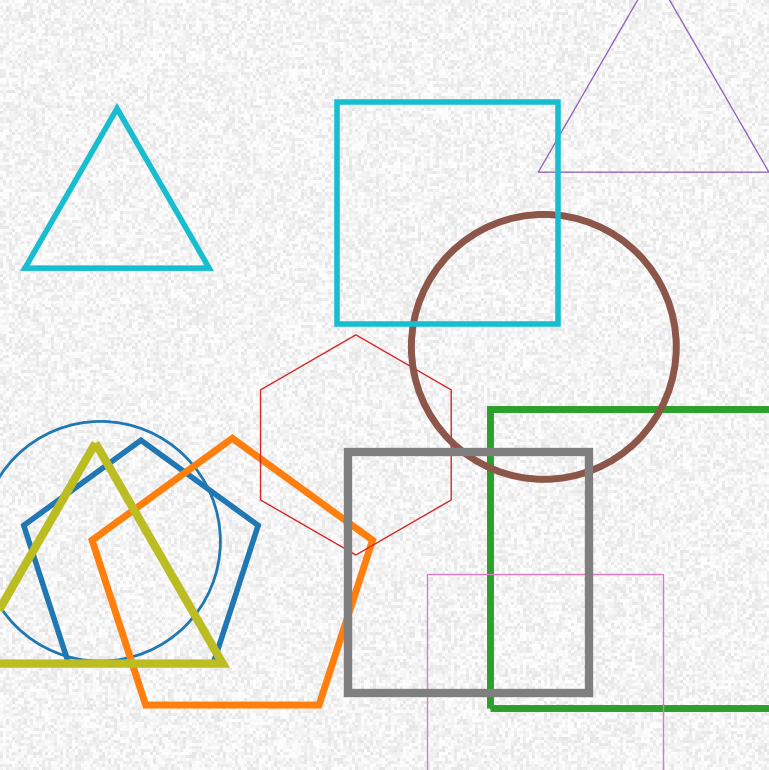[{"shape": "pentagon", "thickness": 2, "radius": 0.8, "center": [0.183, 0.268]}, {"shape": "circle", "thickness": 1, "radius": 0.78, "center": [0.131, 0.297]}, {"shape": "pentagon", "thickness": 2.5, "radius": 0.96, "center": [0.302, 0.239]}, {"shape": "square", "thickness": 2.5, "radius": 0.97, "center": [0.831, 0.275]}, {"shape": "hexagon", "thickness": 0.5, "radius": 0.71, "center": [0.462, 0.422]}, {"shape": "triangle", "thickness": 0.5, "radius": 0.86, "center": [0.849, 0.863]}, {"shape": "circle", "thickness": 2.5, "radius": 0.86, "center": [0.706, 0.55]}, {"shape": "square", "thickness": 0.5, "radius": 0.77, "center": [0.708, 0.101]}, {"shape": "square", "thickness": 3, "radius": 0.78, "center": [0.608, 0.257]}, {"shape": "triangle", "thickness": 3, "radius": 0.95, "center": [0.124, 0.234]}, {"shape": "square", "thickness": 2, "radius": 0.72, "center": [0.581, 0.723]}, {"shape": "triangle", "thickness": 2, "radius": 0.69, "center": [0.152, 0.721]}]